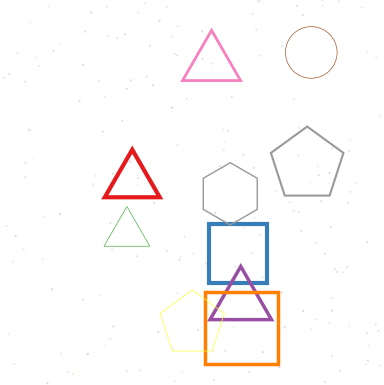[{"shape": "triangle", "thickness": 3, "radius": 0.41, "center": [0.344, 0.529]}, {"shape": "square", "thickness": 3, "radius": 0.38, "center": [0.618, 0.342]}, {"shape": "triangle", "thickness": 0.5, "radius": 0.34, "center": [0.33, 0.395]}, {"shape": "triangle", "thickness": 2.5, "radius": 0.46, "center": [0.625, 0.216]}, {"shape": "square", "thickness": 2.5, "radius": 0.47, "center": [0.627, 0.148]}, {"shape": "pentagon", "thickness": 0.5, "radius": 0.44, "center": [0.499, 0.159]}, {"shape": "circle", "thickness": 0.5, "radius": 0.34, "center": [0.808, 0.864]}, {"shape": "triangle", "thickness": 2, "radius": 0.43, "center": [0.55, 0.834]}, {"shape": "hexagon", "thickness": 1, "radius": 0.4, "center": [0.598, 0.496]}, {"shape": "pentagon", "thickness": 1.5, "radius": 0.5, "center": [0.798, 0.572]}]